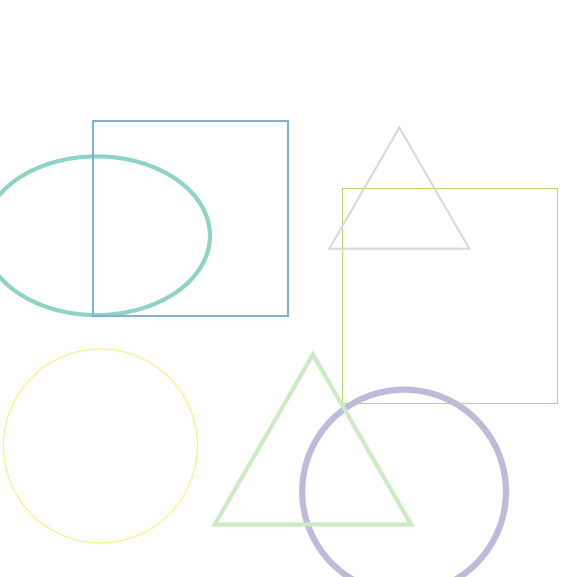[{"shape": "oval", "thickness": 2, "radius": 0.98, "center": [0.167, 0.591]}, {"shape": "circle", "thickness": 3, "radius": 0.88, "center": [0.7, 0.148]}, {"shape": "square", "thickness": 1, "radius": 0.84, "center": [0.33, 0.621]}, {"shape": "square", "thickness": 0.5, "radius": 0.93, "center": [0.779, 0.487]}, {"shape": "triangle", "thickness": 1, "radius": 0.7, "center": [0.691, 0.638]}, {"shape": "triangle", "thickness": 2, "radius": 0.98, "center": [0.542, 0.189]}, {"shape": "circle", "thickness": 0.5, "radius": 0.84, "center": [0.174, 0.227]}]